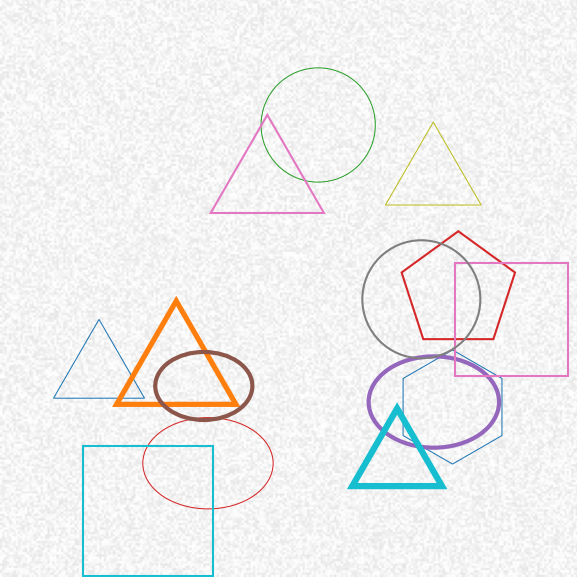[{"shape": "hexagon", "thickness": 0.5, "radius": 0.49, "center": [0.784, 0.294]}, {"shape": "triangle", "thickness": 0.5, "radius": 0.45, "center": [0.171, 0.355]}, {"shape": "triangle", "thickness": 2.5, "radius": 0.6, "center": [0.305, 0.359]}, {"shape": "circle", "thickness": 0.5, "radius": 0.49, "center": [0.551, 0.783]}, {"shape": "pentagon", "thickness": 1, "radius": 0.52, "center": [0.794, 0.495]}, {"shape": "oval", "thickness": 0.5, "radius": 0.56, "center": [0.36, 0.197]}, {"shape": "oval", "thickness": 2, "radius": 0.56, "center": [0.751, 0.303]}, {"shape": "oval", "thickness": 2, "radius": 0.42, "center": [0.353, 0.331]}, {"shape": "square", "thickness": 1, "radius": 0.49, "center": [0.886, 0.446]}, {"shape": "triangle", "thickness": 1, "radius": 0.57, "center": [0.463, 0.687]}, {"shape": "circle", "thickness": 1, "radius": 0.51, "center": [0.73, 0.481]}, {"shape": "triangle", "thickness": 0.5, "radius": 0.48, "center": [0.75, 0.692]}, {"shape": "square", "thickness": 1, "radius": 0.56, "center": [0.256, 0.114]}, {"shape": "triangle", "thickness": 3, "radius": 0.45, "center": [0.688, 0.202]}]